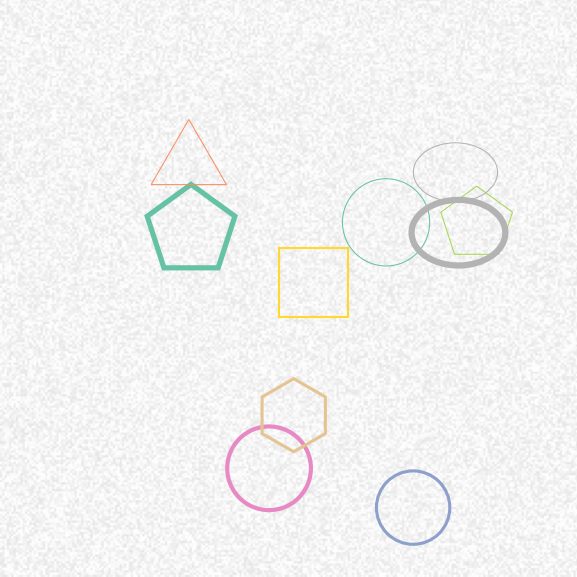[{"shape": "pentagon", "thickness": 2.5, "radius": 0.4, "center": [0.331, 0.6]}, {"shape": "circle", "thickness": 0.5, "radius": 0.38, "center": [0.669, 0.614]}, {"shape": "triangle", "thickness": 0.5, "radius": 0.38, "center": [0.327, 0.717]}, {"shape": "circle", "thickness": 1.5, "radius": 0.32, "center": [0.715, 0.12]}, {"shape": "circle", "thickness": 2, "radius": 0.36, "center": [0.466, 0.188]}, {"shape": "pentagon", "thickness": 0.5, "radius": 0.33, "center": [0.825, 0.612]}, {"shape": "square", "thickness": 1, "radius": 0.3, "center": [0.543, 0.51]}, {"shape": "hexagon", "thickness": 1.5, "radius": 0.32, "center": [0.509, 0.28]}, {"shape": "oval", "thickness": 3, "radius": 0.41, "center": [0.794, 0.596]}, {"shape": "oval", "thickness": 0.5, "radius": 0.36, "center": [0.789, 0.701]}]